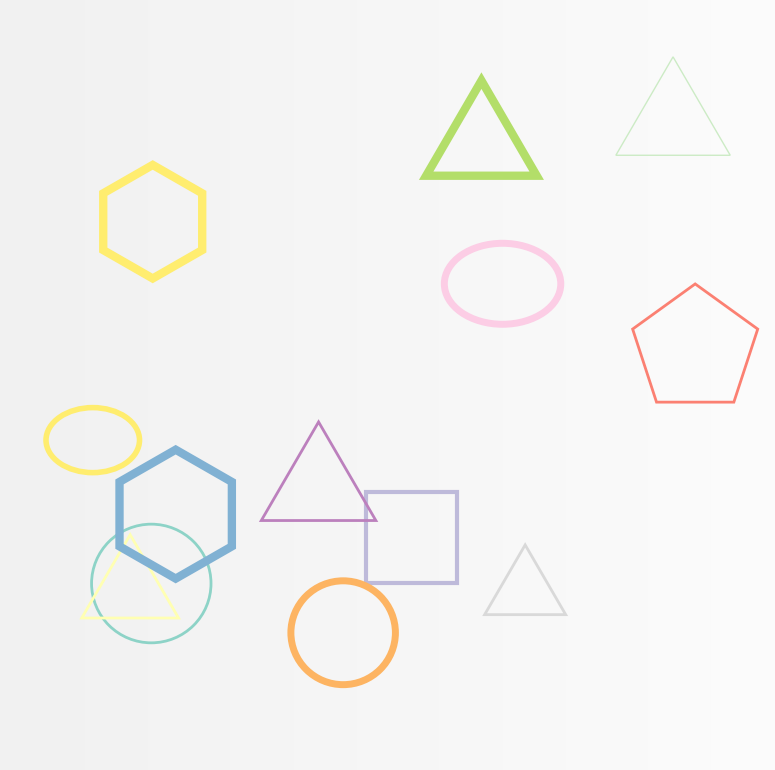[{"shape": "circle", "thickness": 1, "radius": 0.39, "center": [0.195, 0.242]}, {"shape": "triangle", "thickness": 1, "radius": 0.36, "center": [0.168, 0.233]}, {"shape": "square", "thickness": 1.5, "radius": 0.3, "center": [0.531, 0.302]}, {"shape": "pentagon", "thickness": 1, "radius": 0.42, "center": [0.897, 0.546]}, {"shape": "hexagon", "thickness": 3, "radius": 0.42, "center": [0.227, 0.332]}, {"shape": "circle", "thickness": 2.5, "radius": 0.34, "center": [0.443, 0.178]}, {"shape": "triangle", "thickness": 3, "radius": 0.41, "center": [0.621, 0.813]}, {"shape": "oval", "thickness": 2.5, "radius": 0.38, "center": [0.648, 0.631]}, {"shape": "triangle", "thickness": 1, "radius": 0.3, "center": [0.678, 0.232]}, {"shape": "triangle", "thickness": 1, "radius": 0.43, "center": [0.411, 0.367]}, {"shape": "triangle", "thickness": 0.5, "radius": 0.43, "center": [0.868, 0.841]}, {"shape": "oval", "thickness": 2, "radius": 0.3, "center": [0.12, 0.428]}, {"shape": "hexagon", "thickness": 3, "radius": 0.37, "center": [0.197, 0.712]}]